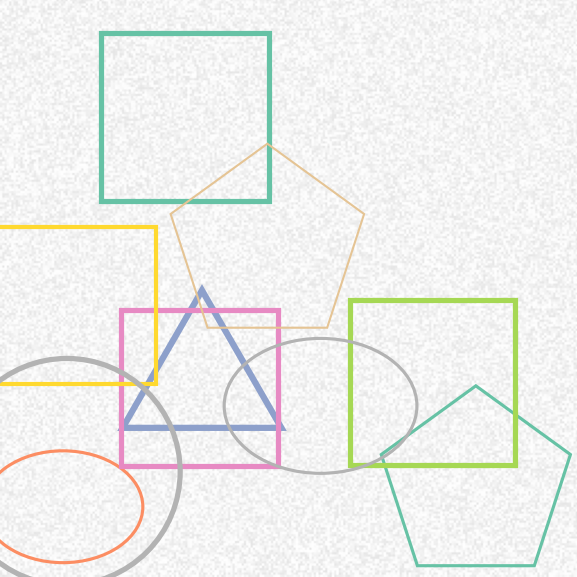[{"shape": "square", "thickness": 2.5, "radius": 0.73, "center": [0.32, 0.797]}, {"shape": "pentagon", "thickness": 1.5, "radius": 0.86, "center": [0.824, 0.159]}, {"shape": "oval", "thickness": 1.5, "radius": 0.69, "center": [0.109, 0.122]}, {"shape": "triangle", "thickness": 3, "radius": 0.79, "center": [0.35, 0.338]}, {"shape": "square", "thickness": 2.5, "radius": 0.68, "center": [0.345, 0.327]}, {"shape": "square", "thickness": 2.5, "radius": 0.71, "center": [0.749, 0.337]}, {"shape": "square", "thickness": 2, "radius": 0.68, "center": [0.133, 0.47]}, {"shape": "pentagon", "thickness": 1, "radius": 0.88, "center": [0.463, 0.574]}, {"shape": "circle", "thickness": 2.5, "radius": 0.98, "center": [0.116, 0.182]}, {"shape": "oval", "thickness": 1.5, "radius": 0.83, "center": [0.555, 0.296]}]